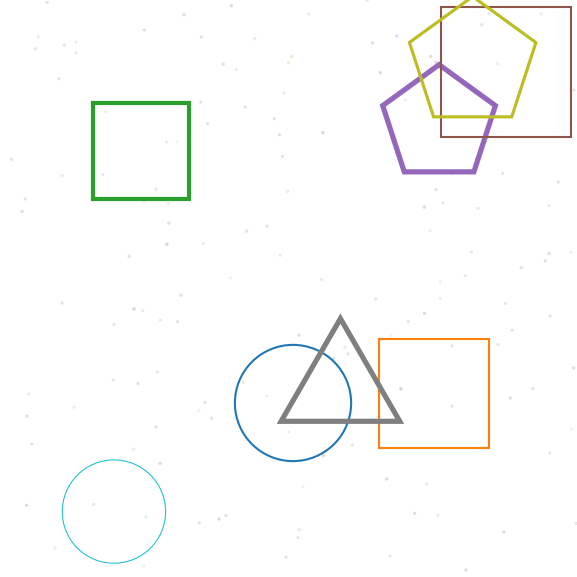[{"shape": "circle", "thickness": 1, "radius": 0.5, "center": [0.507, 0.301]}, {"shape": "square", "thickness": 1, "radius": 0.47, "center": [0.751, 0.318]}, {"shape": "square", "thickness": 2, "radius": 0.42, "center": [0.244, 0.738]}, {"shape": "pentagon", "thickness": 2.5, "radius": 0.51, "center": [0.76, 0.785]}, {"shape": "square", "thickness": 1, "radius": 0.56, "center": [0.875, 0.875]}, {"shape": "triangle", "thickness": 2.5, "radius": 0.59, "center": [0.589, 0.329]}, {"shape": "pentagon", "thickness": 1.5, "radius": 0.58, "center": [0.818, 0.89]}, {"shape": "circle", "thickness": 0.5, "radius": 0.45, "center": [0.197, 0.113]}]